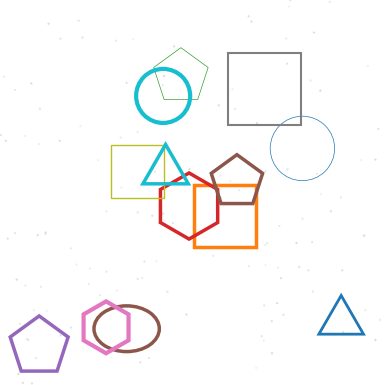[{"shape": "triangle", "thickness": 2, "radius": 0.33, "center": [0.886, 0.166]}, {"shape": "circle", "thickness": 0.5, "radius": 0.42, "center": [0.786, 0.614]}, {"shape": "square", "thickness": 2.5, "radius": 0.4, "center": [0.584, 0.439]}, {"shape": "pentagon", "thickness": 0.5, "radius": 0.37, "center": [0.47, 0.802]}, {"shape": "hexagon", "thickness": 2.5, "radius": 0.43, "center": [0.491, 0.465]}, {"shape": "pentagon", "thickness": 2.5, "radius": 0.4, "center": [0.102, 0.1]}, {"shape": "pentagon", "thickness": 2.5, "radius": 0.35, "center": [0.615, 0.528]}, {"shape": "oval", "thickness": 2.5, "radius": 0.42, "center": [0.329, 0.146]}, {"shape": "hexagon", "thickness": 3, "radius": 0.34, "center": [0.275, 0.15]}, {"shape": "square", "thickness": 1.5, "radius": 0.47, "center": [0.686, 0.769]}, {"shape": "square", "thickness": 1, "radius": 0.34, "center": [0.357, 0.556]}, {"shape": "circle", "thickness": 3, "radius": 0.35, "center": [0.424, 0.751]}, {"shape": "triangle", "thickness": 2.5, "radius": 0.34, "center": [0.43, 0.557]}]